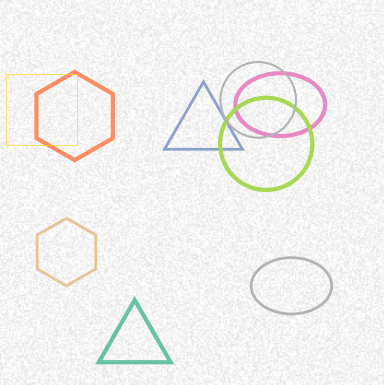[{"shape": "triangle", "thickness": 3, "radius": 0.54, "center": [0.35, 0.113]}, {"shape": "hexagon", "thickness": 3, "radius": 0.57, "center": [0.194, 0.699]}, {"shape": "triangle", "thickness": 2, "radius": 0.58, "center": [0.528, 0.671]}, {"shape": "oval", "thickness": 3, "radius": 0.58, "center": [0.728, 0.728]}, {"shape": "circle", "thickness": 3, "radius": 0.6, "center": [0.691, 0.626]}, {"shape": "square", "thickness": 0.5, "radius": 0.46, "center": [0.108, 0.716]}, {"shape": "hexagon", "thickness": 2, "radius": 0.44, "center": [0.173, 0.345]}, {"shape": "oval", "thickness": 2, "radius": 0.52, "center": [0.757, 0.258]}, {"shape": "circle", "thickness": 1.5, "radius": 0.49, "center": [0.671, 0.741]}]